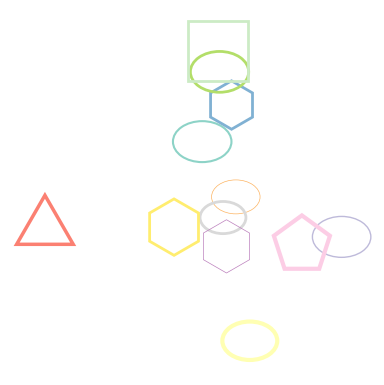[{"shape": "oval", "thickness": 1.5, "radius": 0.38, "center": [0.525, 0.632]}, {"shape": "oval", "thickness": 3, "radius": 0.36, "center": [0.649, 0.115]}, {"shape": "oval", "thickness": 1, "radius": 0.38, "center": [0.887, 0.385]}, {"shape": "triangle", "thickness": 2.5, "radius": 0.42, "center": [0.117, 0.408]}, {"shape": "hexagon", "thickness": 2, "radius": 0.31, "center": [0.601, 0.727]}, {"shape": "oval", "thickness": 0.5, "radius": 0.31, "center": [0.613, 0.489]}, {"shape": "oval", "thickness": 2, "radius": 0.38, "center": [0.57, 0.813]}, {"shape": "pentagon", "thickness": 3, "radius": 0.38, "center": [0.784, 0.364]}, {"shape": "oval", "thickness": 2, "radius": 0.3, "center": [0.579, 0.435]}, {"shape": "hexagon", "thickness": 0.5, "radius": 0.35, "center": [0.588, 0.36]}, {"shape": "square", "thickness": 2, "radius": 0.39, "center": [0.565, 0.867]}, {"shape": "hexagon", "thickness": 2, "radius": 0.37, "center": [0.452, 0.41]}]